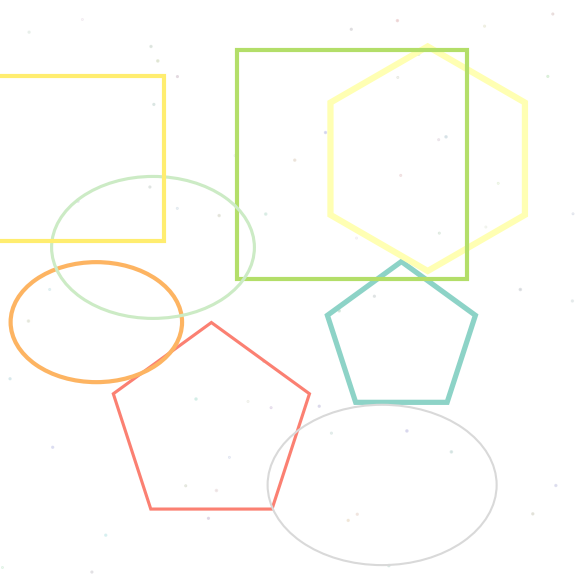[{"shape": "pentagon", "thickness": 2.5, "radius": 0.67, "center": [0.695, 0.411]}, {"shape": "hexagon", "thickness": 3, "radius": 0.97, "center": [0.741, 0.724]}, {"shape": "pentagon", "thickness": 1.5, "radius": 0.89, "center": [0.366, 0.262]}, {"shape": "oval", "thickness": 2, "radius": 0.74, "center": [0.167, 0.441]}, {"shape": "square", "thickness": 2, "radius": 0.99, "center": [0.609, 0.714]}, {"shape": "oval", "thickness": 1, "radius": 0.99, "center": [0.662, 0.159]}, {"shape": "oval", "thickness": 1.5, "radius": 0.88, "center": [0.265, 0.571]}, {"shape": "square", "thickness": 2, "radius": 0.72, "center": [0.141, 0.725]}]